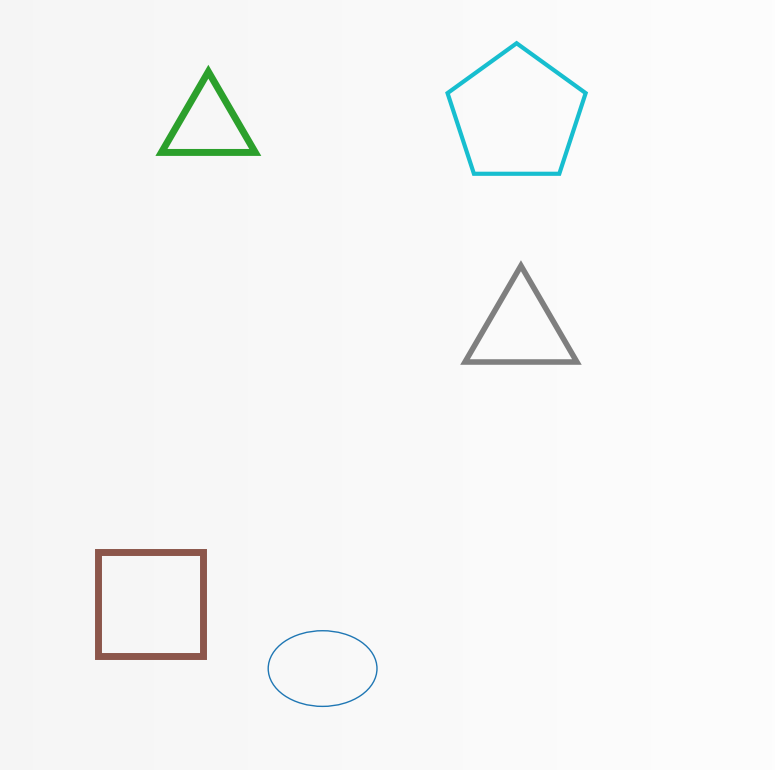[{"shape": "oval", "thickness": 0.5, "radius": 0.35, "center": [0.416, 0.132]}, {"shape": "triangle", "thickness": 2.5, "radius": 0.35, "center": [0.269, 0.837]}, {"shape": "square", "thickness": 2.5, "radius": 0.34, "center": [0.194, 0.216]}, {"shape": "triangle", "thickness": 2, "radius": 0.42, "center": [0.672, 0.572]}, {"shape": "pentagon", "thickness": 1.5, "radius": 0.47, "center": [0.667, 0.85]}]